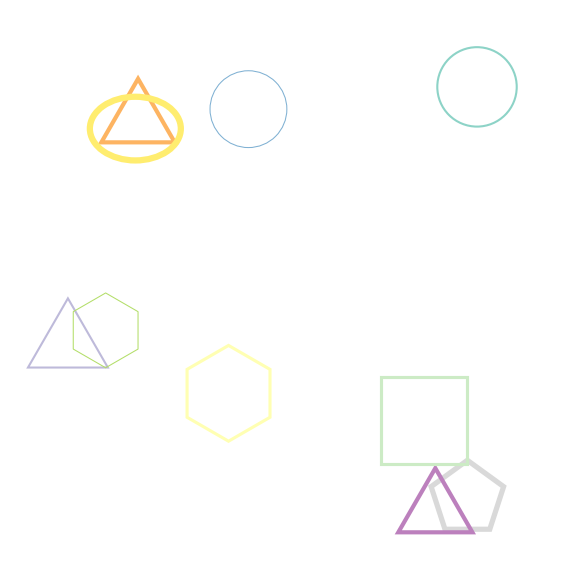[{"shape": "circle", "thickness": 1, "radius": 0.34, "center": [0.826, 0.849]}, {"shape": "hexagon", "thickness": 1.5, "radius": 0.41, "center": [0.396, 0.318]}, {"shape": "triangle", "thickness": 1, "radius": 0.4, "center": [0.118, 0.403]}, {"shape": "circle", "thickness": 0.5, "radius": 0.33, "center": [0.43, 0.81]}, {"shape": "triangle", "thickness": 2, "radius": 0.37, "center": [0.239, 0.789]}, {"shape": "hexagon", "thickness": 0.5, "radius": 0.32, "center": [0.183, 0.427]}, {"shape": "pentagon", "thickness": 2.5, "radius": 0.33, "center": [0.809, 0.136]}, {"shape": "triangle", "thickness": 2, "radius": 0.37, "center": [0.754, 0.114]}, {"shape": "square", "thickness": 1.5, "radius": 0.37, "center": [0.734, 0.271]}, {"shape": "oval", "thickness": 3, "radius": 0.39, "center": [0.234, 0.776]}]